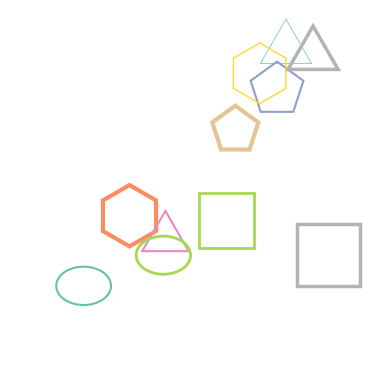[{"shape": "triangle", "thickness": 0.5, "radius": 0.39, "center": [0.743, 0.873]}, {"shape": "oval", "thickness": 1.5, "radius": 0.36, "center": [0.217, 0.258]}, {"shape": "hexagon", "thickness": 3, "radius": 0.4, "center": [0.336, 0.44]}, {"shape": "pentagon", "thickness": 1.5, "radius": 0.36, "center": [0.72, 0.768]}, {"shape": "triangle", "thickness": 1.5, "radius": 0.35, "center": [0.43, 0.382]}, {"shape": "oval", "thickness": 2, "radius": 0.35, "center": [0.424, 0.337]}, {"shape": "square", "thickness": 2, "radius": 0.36, "center": [0.589, 0.428]}, {"shape": "hexagon", "thickness": 1, "radius": 0.39, "center": [0.674, 0.81]}, {"shape": "pentagon", "thickness": 3, "radius": 0.31, "center": [0.611, 0.663]}, {"shape": "square", "thickness": 2.5, "radius": 0.41, "center": [0.854, 0.338]}, {"shape": "triangle", "thickness": 2.5, "radius": 0.38, "center": [0.813, 0.857]}]